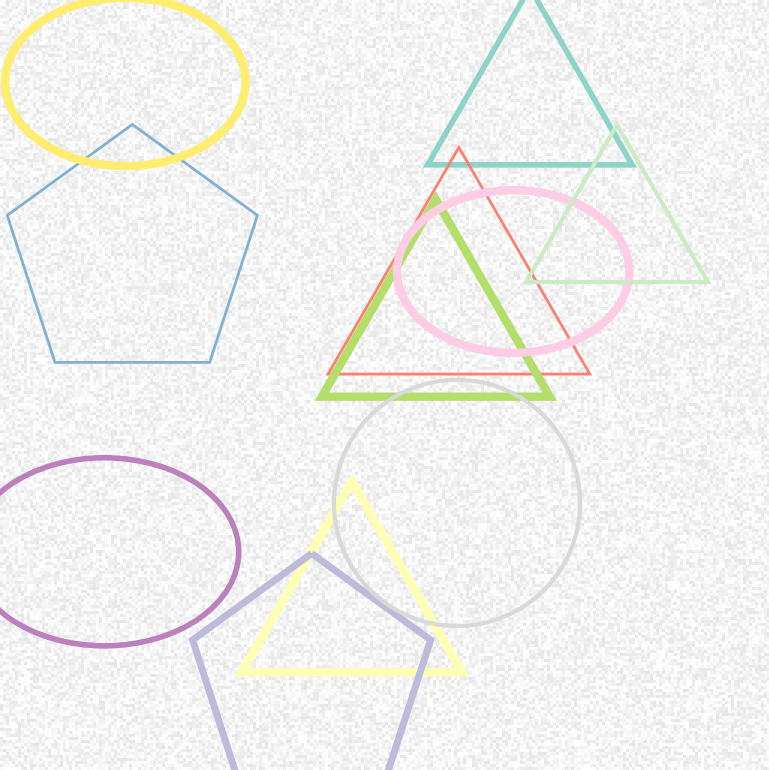[{"shape": "triangle", "thickness": 2, "radius": 0.77, "center": [0.688, 0.863]}, {"shape": "triangle", "thickness": 3, "radius": 0.83, "center": [0.457, 0.21]}, {"shape": "pentagon", "thickness": 2.5, "radius": 0.81, "center": [0.405, 0.119]}, {"shape": "triangle", "thickness": 1, "radius": 0.98, "center": [0.596, 0.612]}, {"shape": "pentagon", "thickness": 1, "radius": 0.85, "center": [0.172, 0.668]}, {"shape": "triangle", "thickness": 3, "radius": 0.85, "center": [0.566, 0.57]}, {"shape": "oval", "thickness": 3, "radius": 0.75, "center": [0.666, 0.647]}, {"shape": "circle", "thickness": 1.5, "radius": 0.8, "center": [0.594, 0.347]}, {"shape": "oval", "thickness": 2, "radius": 0.87, "center": [0.136, 0.283]}, {"shape": "triangle", "thickness": 1.5, "radius": 0.68, "center": [0.801, 0.702]}, {"shape": "oval", "thickness": 3, "radius": 0.78, "center": [0.163, 0.894]}]